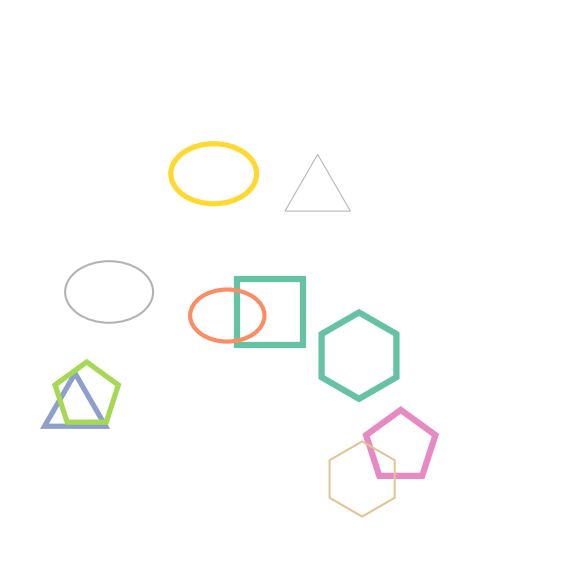[{"shape": "hexagon", "thickness": 3, "radius": 0.37, "center": [0.622, 0.383]}, {"shape": "square", "thickness": 3, "radius": 0.29, "center": [0.467, 0.459]}, {"shape": "oval", "thickness": 2, "radius": 0.32, "center": [0.394, 0.453]}, {"shape": "triangle", "thickness": 2.5, "radius": 0.31, "center": [0.13, 0.292]}, {"shape": "pentagon", "thickness": 3, "radius": 0.32, "center": [0.694, 0.226]}, {"shape": "pentagon", "thickness": 2.5, "radius": 0.29, "center": [0.15, 0.315]}, {"shape": "oval", "thickness": 2.5, "radius": 0.37, "center": [0.37, 0.698]}, {"shape": "hexagon", "thickness": 1, "radius": 0.33, "center": [0.627, 0.17]}, {"shape": "oval", "thickness": 1, "radius": 0.38, "center": [0.189, 0.494]}, {"shape": "triangle", "thickness": 0.5, "radius": 0.33, "center": [0.55, 0.666]}]